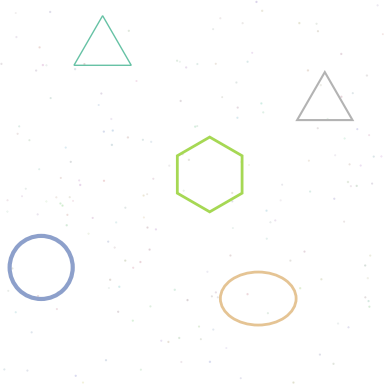[{"shape": "triangle", "thickness": 1, "radius": 0.43, "center": [0.267, 0.873]}, {"shape": "circle", "thickness": 3, "radius": 0.41, "center": [0.107, 0.305]}, {"shape": "hexagon", "thickness": 2, "radius": 0.49, "center": [0.545, 0.547]}, {"shape": "oval", "thickness": 2, "radius": 0.49, "center": [0.671, 0.225]}, {"shape": "triangle", "thickness": 1.5, "radius": 0.42, "center": [0.844, 0.73]}]